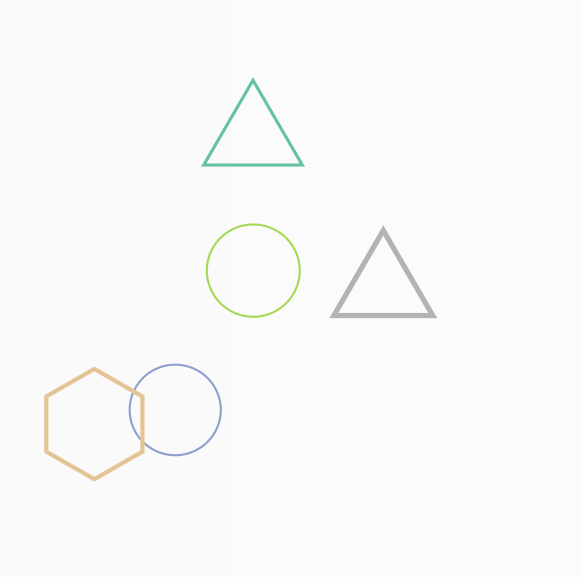[{"shape": "triangle", "thickness": 1.5, "radius": 0.49, "center": [0.435, 0.762]}, {"shape": "circle", "thickness": 1, "radius": 0.39, "center": [0.301, 0.289]}, {"shape": "circle", "thickness": 1, "radius": 0.4, "center": [0.436, 0.531]}, {"shape": "hexagon", "thickness": 2, "radius": 0.48, "center": [0.162, 0.265]}, {"shape": "triangle", "thickness": 2.5, "radius": 0.49, "center": [0.659, 0.502]}]